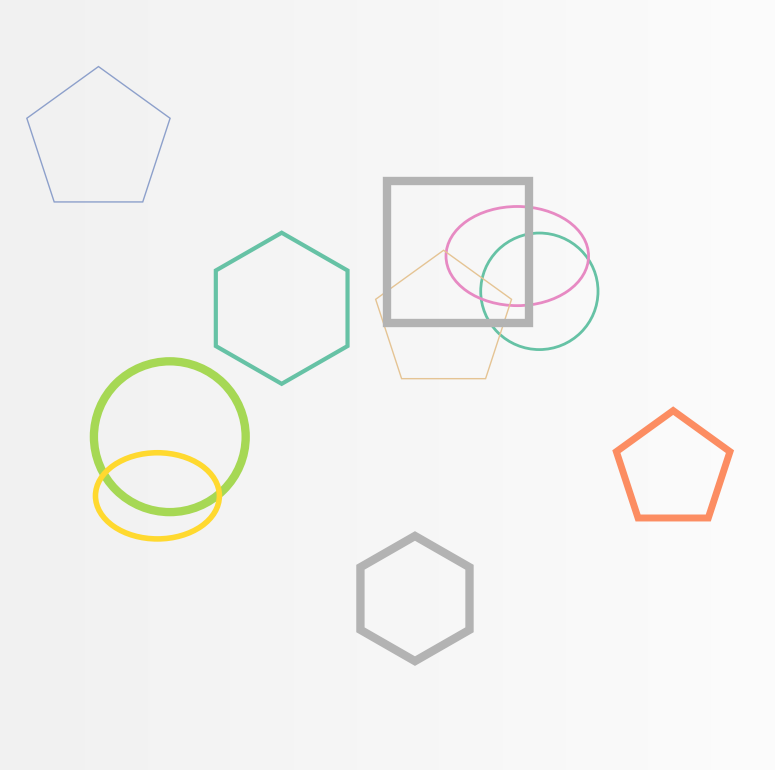[{"shape": "circle", "thickness": 1, "radius": 0.38, "center": [0.696, 0.622]}, {"shape": "hexagon", "thickness": 1.5, "radius": 0.49, "center": [0.363, 0.6]}, {"shape": "pentagon", "thickness": 2.5, "radius": 0.39, "center": [0.869, 0.39]}, {"shape": "pentagon", "thickness": 0.5, "radius": 0.49, "center": [0.127, 0.816]}, {"shape": "oval", "thickness": 1, "radius": 0.46, "center": [0.667, 0.667]}, {"shape": "circle", "thickness": 3, "radius": 0.49, "center": [0.219, 0.433]}, {"shape": "oval", "thickness": 2, "radius": 0.4, "center": [0.203, 0.356]}, {"shape": "pentagon", "thickness": 0.5, "radius": 0.46, "center": [0.572, 0.583]}, {"shape": "square", "thickness": 3, "radius": 0.46, "center": [0.591, 0.672]}, {"shape": "hexagon", "thickness": 3, "radius": 0.41, "center": [0.535, 0.223]}]